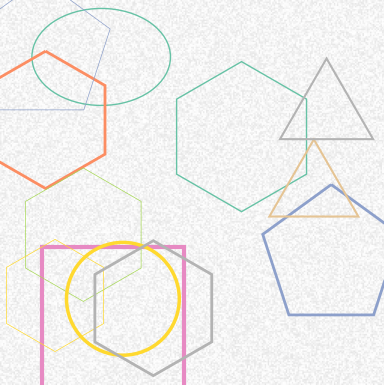[{"shape": "oval", "thickness": 1, "radius": 0.9, "center": [0.263, 0.852]}, {"shape": "hexagon", "thickness": 1, "radius": 0.97, "center": [0.627, 0.645]}, {"shape": "hexagon", "thickness": 2, "radius": 0.89, "center": [0.118, 0.689]}, {"shape": "pentagon", "thickness": 2, "radius": 0.94, "center": [0.86, 0.333]}, {"shape": "pentagon", "thickness": 0.5, "radius": 0.94, "center": [0.107, 0.867]}, {"shape": "square", "thickness": 3, "radius": 0.92, "center": [0.293, 0.176]}, {"shape": "hexagon", "thickness": 0.5, "radius": 0.87, "center": [0.216, 0.39]}, {"shape": "circle", "thickness": 2.5, "radius": 0.73, "center": [0.319, 0.224]}, {"shape": "hexagon", "thickness": 0.5, "radius": 0.73, "center": [0.143, 0.233]}, {"shape": "triangle", "thickness": 1.5, "radius": 0.67, "center": [0.815, 0.504]}, {"shape": "triangle", "thickness": 1.5, "radius": 0.7, "center": [0.848, 0.708]}, {"shape": "hexagon", "thickness": 2, "radius": 0.88, "center": [0.398, 0.2]}]